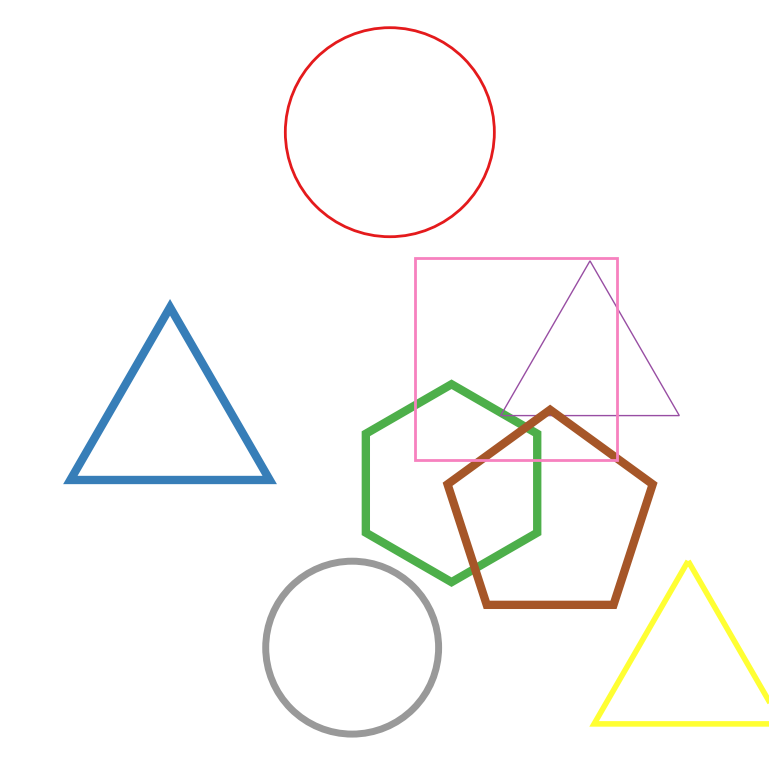[{"shape": "circle", "thickness": 1, "radius": 0.68, "center": [0.506, 0.828]}, {"shape": "triangle", "thickness": 3, "radius": 0.75, "center": [0.221, 0.451]}, {"shape": "hexagon", "thickness": 3, "radius": 0.64, "center": [0.586, 0.372]}, {"shape": "triangle", "thickness": 0.5, "radius": 0.67, "center": [0.766, 0.527]}, {"shape": "triangle", "thickness": 2, "radius": 0.71, "center": [0.894, 0.13]}, {"shape": "pentagon", "thickness": 3, "radius": 0.7, "center": [0.714, 0.328]}, {"shape": "square", "thickness": 1, "radius": 0.66, "center": [0.67, 0.534]}, {"shape": "circle", "thickness": 2.5, "radius": 0.56, "center": [0.457, 0.159]}]